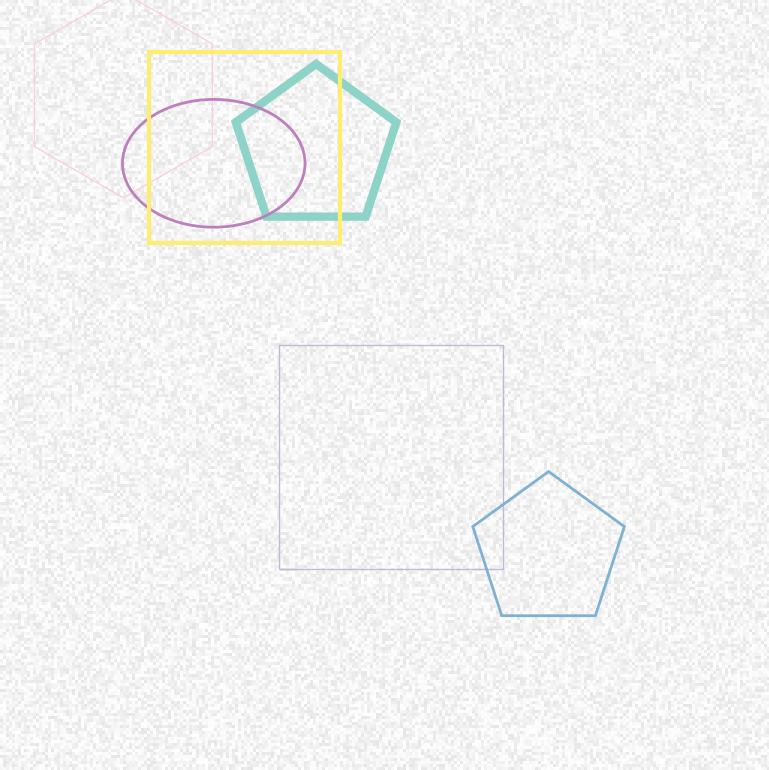[{"shape": "pentagon", "thickness": 3, "radius": 0.55, "center": [0.41, 0.807]}, {"shape": "square", "thickness": 0.5, "radius": 0.73, "center": [0.508, 0.407]}, {"shape": "pentagon", "thickness": 1, "radius": 0.52, "center": [0.712, 0.284]}, {"shape": "hexagon", "thickness": 0.5, "radius": 0.67, "center": [0.16, 0.876]}, {"shape": "oval", "thickness": 1, "radius": 0.59, "center": [0.278, 0.788]}, {"shape": "square", "thickness": 1.5, "radius": 0.62, "center": [0.318, 0.809]}]